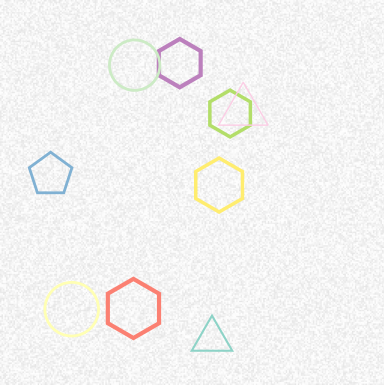[{"shape": "triangle", "thickness": 1.5, "radius": 0.3, "center": [0.551, 0.119]}, {"shape": "circle", "thickness": 2, "radius": 0.35, "center": [0.186, 0.197]}, {"shape": "hexagon", "thickness": 3, "radius": 0.38, "center": [0.347, 0.199]}, {"shape": "pentagon", "thickness": 2, "radius": 0.29, "center": [0.131, 0.546]}, {"shape": "hexagon", "thickness": 2.5, "radius": 0.3, "center": [0.598, 0.705]}, {"shape": "triangle", "thickness": 1, "radius": 0.37, "center": [0.632, 0.712]}, {"shape": "hexagon", "thickness": 3, "radius": 0.31, "center": [0.467, 0.836]}, {"shape": "circle", "thickness": 2, "radius": 0.33, "center": [0.35, 0.831]}, {"shape": "hexagon", "thickness": 2.5, "radius": 0.35, "center": [0.569, 0.519]}]